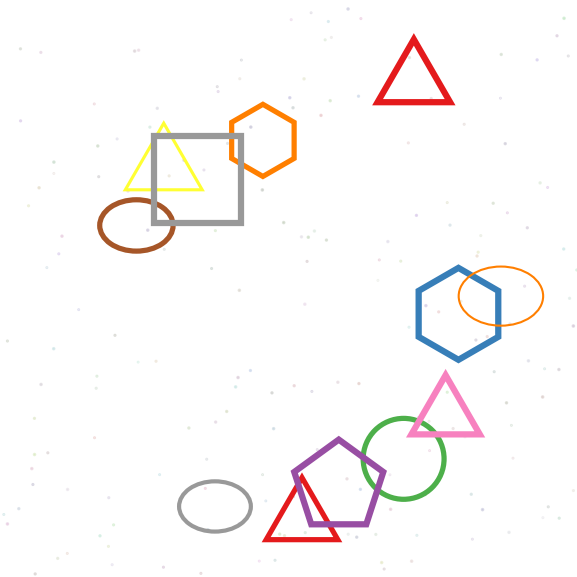[{"shape": "triangle", "thickness": 3, "radius": 0.36, "center": [0.717, 0.858]}, {"shape": "triangle", "thickness": 2.5, "radius": 0.36, "center": [0.523, 0.1]}, {"shape": "hexagon", "thickness": 3, "radius": 0.4, "center": [0.794, 0.456]}, {"shape": "circle", "thickness": 2.5, "radius": 0.35, "center": [0.699, 0.205]}, {"shape": "pentagon", "thickness": 3, "radius": 0.41, "center": [0.587, 0.157]}, {"shape": "hexagon", "thickness": 2.5, "radius": 0.31, "center": [0.455, 0.756]}, {"shape": "oval", "thickness": 1, "radius": 0.37, "center": [0.867, 0.486]}, {"shape": "triangle", "thickness": 1.5, "radius": 0.38, "center": [0.284, 0.709]}, {"shape": "oval", "thickness": 2.5, "radius": 0.32, "center": [0.236, 0.609]}, {"shape": "triangle", "thickness": 3, "radius": 0.34, "center": [0.772, 0.281]}, {"shape": "oval", "thickness": 2, "radius": 0.31, "center": [0.372, 0.122]}, {"shape": "square", "thickness": 3, "radius": 0.38, "center": [0.342, 0.688]}]